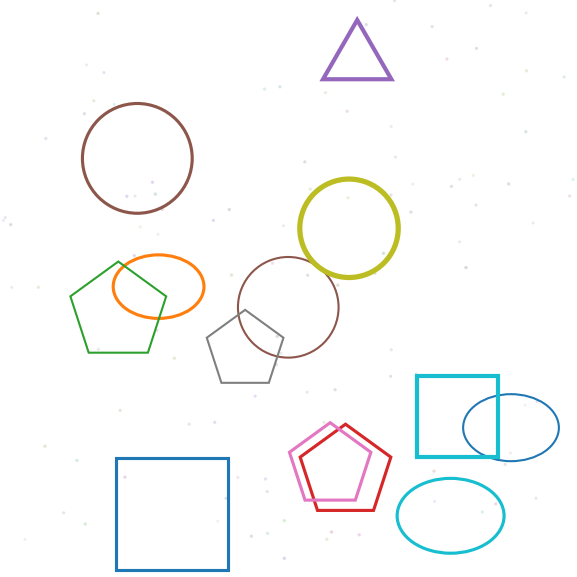[{"shape": "oval", "thickness": 1, "radius": 0.41, "center": [0.885, 0.259]}, {"shape": "square", "thickness": 1.5, "radius": 0.49, "center": [0.297, 0.11]}, {"shape": "oval", "thickness": 1.5, "radius": 0.39, "center": [0.275, 0.503]}, {"shape": "pentagon", "thickness": 1, "radius": 0.44, "center": [0.205, 0.459]}, {"shape": "pentagon", "thickness": 1.5, "radius": 0.41, "center": [0.598, 0.182]}, {"shape": "triangle", "thickness": 2, "radius": 0.34, "center": [0.619, 0.896]}, {"shape": "circle", "thickness": 1, "radius": 0.44, "center": [0.499, 0.467]}, {"shape": "circle", "thickness": 1.5, "radius": 0.48, "center": [0.238, 0.725]}, {"shape": "pentagon", "thickness": 1.5, "radius": 0.37, "center": [0.572, 0.193]}, {"shape": "pentagon", "thickness": 1, "radius": 0.35, "center": [0.424, 0.393]}, {"shape": "circle", "thickness": 2.5, "radius": 0.43, "center": [0.604, 0.604]}, {"shape": "square", "thickness": 2, "radius": 0.35, "center": [0.792, 0.278]}, {"shape": "oval", "thickness": 1.5, "radius": 0.46, "center": [0.78, 0.106]}]